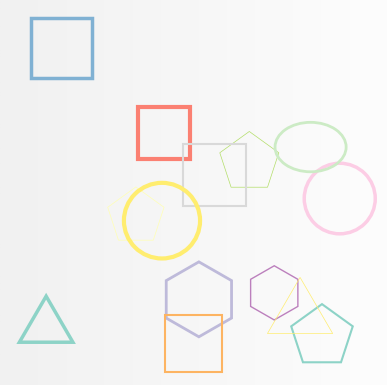[{"shape": "pentagon", "thickness": 1.5, "radius": 0.42, "center": [0.831, 0.127]}, {"shape": "triangle", "thickness": 2.5, "radius": 0.4, "center": [0.119, 0.151]}, {"shape": "pentagon", "thickness": 0.5, "radius": 0.38, "center": [0.351, 0.438]}, {"shape": "hexagon", "thickness": 2, "radius": 0.49, "center": [0.513, 0.222]}, {"shape": "square", "thickness": 3, "radius": 0.34, "center": [0.424, 0.655]}, {"shape": "square", "thickness": 2.5, "radius": 0.39, "center": [0.158, 0.875]}, {"shape": "square", "thickness": 1.5, "radius": 0.37, "center": [0.499, 0.108]}, {"shape": "pentagon", "thickness": 0.5, "radius": 0.4, "center": [0.643, 0.578]}, {"shape": "circle", "thickness": 2.5, "radius": 0.46, "center": [0.877, 0.484]}, {"shape": "square", "thickness": 1.5, "radius": 0.41, "center": [0.553, 0.545]}, {"shape": "hexagon", "thickness": 1, "radius": 0.35, "center": [0.708, 0.239]}, {"shape": "oval", "thickness": 2, "radius": 0.46, "center": [0.802, 0.618]}, {"shape": "circle", "thickness": 3, "radius": 0.49, "center": [0.418, 0.427]}, {"shape": "triangle", "thickness": 0.5, "radius": 0.49, "center": [0.774, 0.182]}]